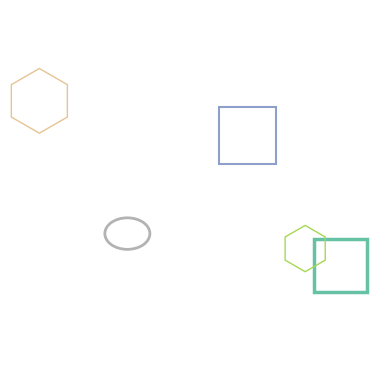[{"shape": "square", "thickness": 2.5, "radius": 0.34, "center": [0.883, 0.311]}, {"shape": "square", "thickness": 1.5, "radius": 0.37, "center": [0.643, 0.648]}, {"shape": "hexagon", "thickness": 1, "radius": 0.3, "center": [0.793, 0.354]}, {"shape": "hexagon", "thickness": 1, "radius": 0.42, "center": [0.102, 0.738]}, {"shape": "oval", "thickness": 2, "radius": 0.29, "center": [0.331, 0.393]}]